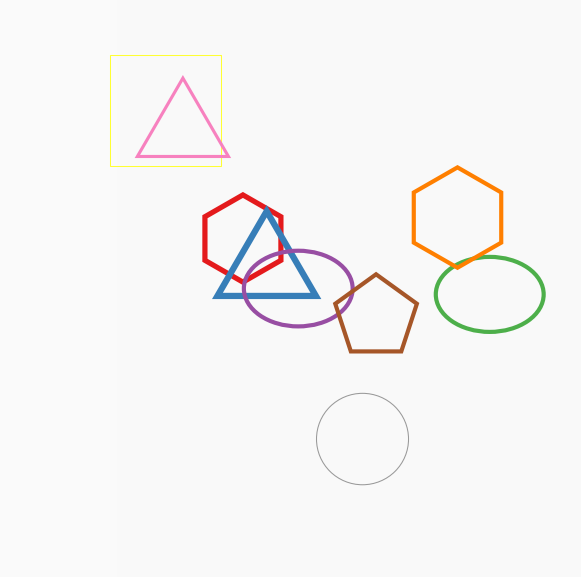[{"shape": "hexagon", "thickness": 2.5, "radius": 0.38, "center": [0.418, 0.586]}, {"shape": "triangle", "thickness": 3, "radius": 0.49, "center": [0.459, 0.536]}, {"shape": "oval", "thickness": 2, "radius": 0.46, "center": [0.843, 0.489]}, {"shape": "oval", "thickness": 2, "radius": 0.47, "center": [0.513, 0.499]}, {"shape": "hexagon", "thickness": 2, "radius": 0.43, "center": [0.787, 0.622]}, {"shape": "square", "thickness": 0.5, "radius": 0.48, "center": [0.285, 0.808]}, {"shape": "pentagon", "thickness": 2, "radius": 0.37, "center": [0.647, 0.45]}, {"shape": "triangle", "thickness": 1.5, "radius": 0.45, "center": [0.315, 0.773]}, {"shape": "circle", "thickness": 0.5, "radius": 0.4, "center": [0.624, 0.239]}]